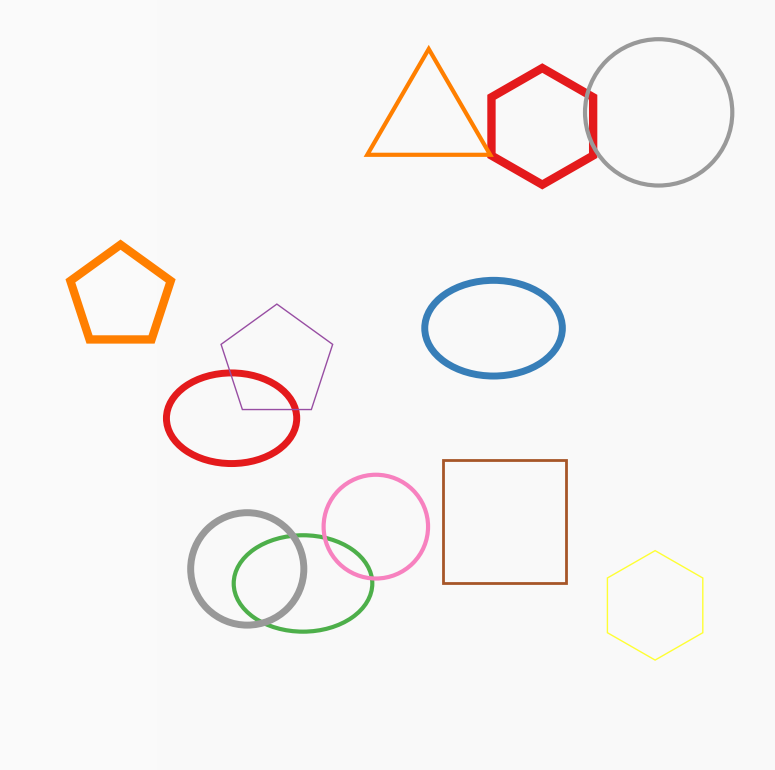[{"shape": "hexagon", "thickness": 3, "radius": 0.38, "center": [0.7, 0.836]}, {"shape": "oval", "thickness": 2.5, "radius": 0.42, "center": [0.299, 0.457]}, {"shape": "oval", "thickness": 2.5, "radius": 0.44, "center": [0.637, 0.574]}, {"shape": "oval", "thickness": 1.5, "radius": 0.45, "center": [0.391, 0.242]}, {"shape": "pentagon", "thickness": 0.5, "radius": 0.38, "center": [0.357, 0.529]}, {"shape": "pentagon", "thickness": 3, "radius": 0.34, "center": [0.156, 0.614]}, {"shape": "triangle", "thickness": 1.5, "radius": 0.46, "center": [0.553, 0.845]}, {"shape": "hexagon", "thickness": 0.5, "radius": 0.36, "center": [0.845, 0.214]}, {"shape": "square", "thickness": 1, "radius": 0.4, "center": [0.651, 0.323]}, {"shape": "circle", "thickness": 1.5, "radius": 0.34, "center": [0.485, 0.316]}, {"shape": "circle", "thickness": 2.5, "radius": 0.37, "center": [0.319, 0.261]}, {"shape": "circle", "thickness": 1.5, "radius": 0.48, "center": [0.85, 0.854]}]